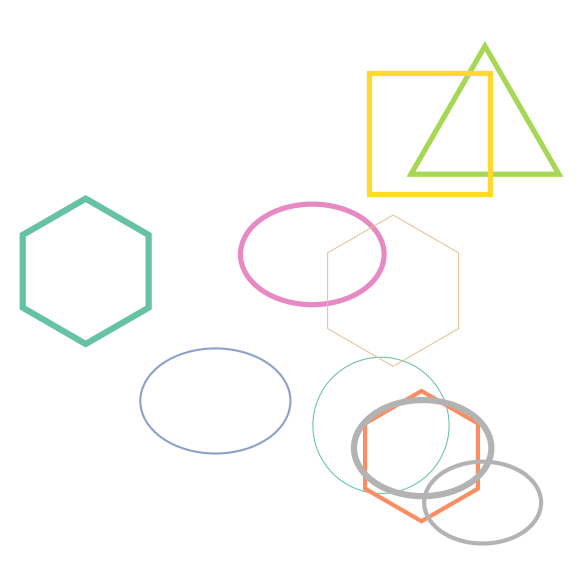[{"shape": "hexagon", "thickness": 3, "radius": 0.63, "center": [0.148, 0.529]}, {"shape": "circle", "thickness": 0.5, "radius": 0.59, "center": [0.66, 0.263]}, {"shape": "hexagon", "thickness": 2, "radius": 0.56, "center": [0.73, 0.209]}, {"shape": "oval", "thickness": 1, "radius": 0.65, "center": [0.373, 0.305]}, {"shape": "oval", "thickness": 2.5, "radius": 0.62, "center": [0.541, 0.559]}, {"shape": "triangle", "thickness": 2.5, "radius": 0.74, "center": [0.84, 0.771]}, {"shape": "square", "thickness": 2.5, "radius": 0.52, "center": [0.743, 0.768]}, {"shape": "hexagon", "thickness": 0.5, "radius": 0.66, "center": [0.681, 0.496]}, {"shape": "oval", "thickness": 3, "radius": 0.59, "center": [0.732, 0.223]}, {"shape": "oval", "thickness": 2, "radius": 0.51, "center": [0.836, 0.129]}]